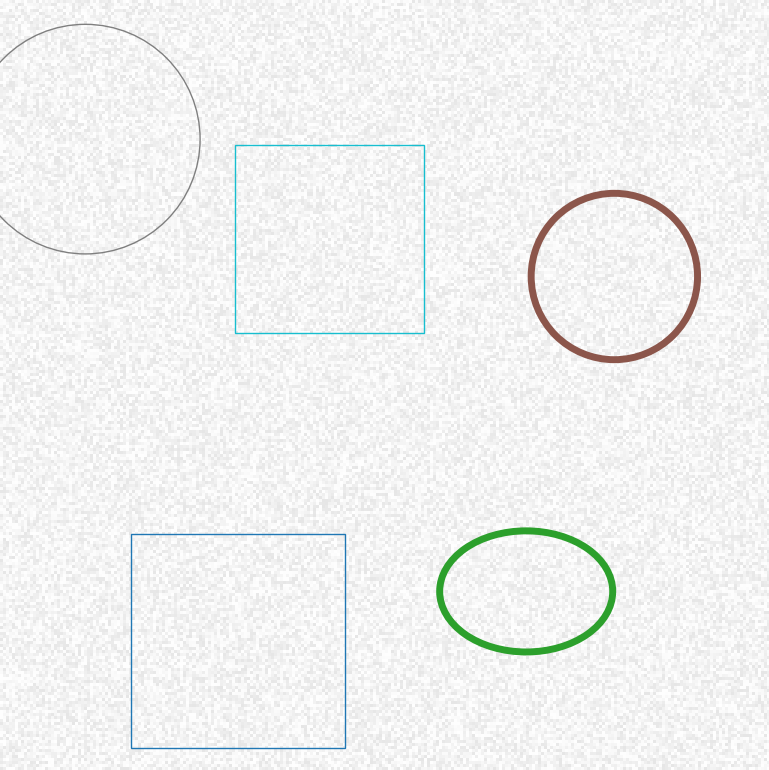[{"shape": "square", "thickness": 0.5, "radius": 0.69, "center": [0.309, 0.167]}, {"shape": "oval", "thickness": 2.5, "radius": 0.56, "center": [0.683, 0.232]}, {"shape": "circle", "thickness": 2.5, "radius": 0.54, "center": [0.798, 0.641]}, {"shape": "circle", "thickness": 0.5, "radius": 0.75, "center": [0.111, 0.819]}, {"shape": "square", "thickness": 0.5, "radius": 0.61, "center": [0.428, 0.69]}]